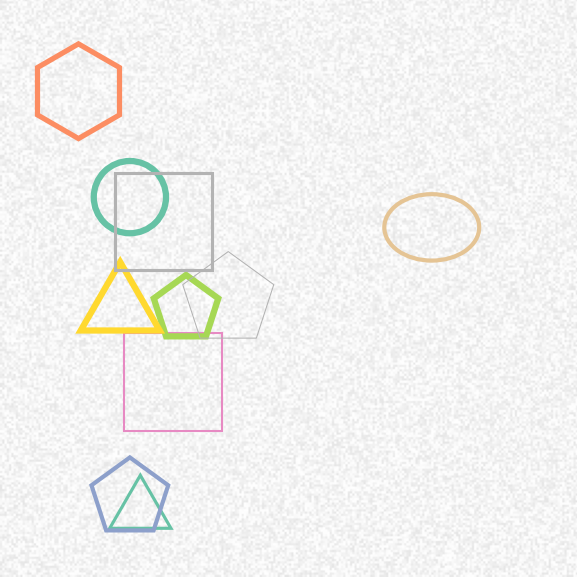[{"shape": "circle", "thickness": 3, "radius": 0.31, "center": [0.225, 0.658]}, {"shape": "triangle", "thickness": 1.5, "radius": 0.31, "center": [0.243, 0.115]}, {"shape": "hexagon", "thickness": 2.5, "radius": 0.41, "center": [0.136, 0.841]}, {"shape": "pentagon", "thickness": 2, "radius": 0.35, "center": [0.225, 0.137]}, {"shape": "square", "thickness": 1, "radius": 0.42, "center": [0.3, 0.338]}, {"shape": "pentagon", "thickness": 3, "radius": 0.29, "center": [0.322, 0.464]}, {"shape": "triangle", "thickness": 3, "radius": 0.39, "center": [0.208, 0.466]}, {"shape": "oval", "thickness": 2, "radius": 0.41, "center": [0.748, 0.605]}, {"shape": "pentagon", "thickness": 0.5, "radius": 0.41, "center": [0.395, 0.481]}, {"shape": "square", "thickness": 1.5, "radius": 0.42, "center": [0.283, 0.615]}]